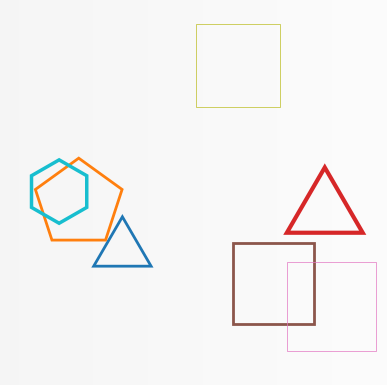[{"shape": "triangle", "thickness": 2, "radius": 0.43, "center": [0.316, 0.351]}, {"shape": "pentagon", "thickness": 2, "radius": 0.59, "center": [0.203, 0.472]}, {"shape": "triangle", "thickness": 3, "radius": 0.57, "center": [0.838, 0.452]}, {"shape": "square", "thickness": 2, "radius": 0.53, "center": [0.705, 0.263]}, {"shape": "square", "thickness": 0.5, "radius": 0.58, "center": [0.855, 0.205]}, {"shape": "square", "thickness": 0.5, "radius": 0.54, "center": [0.615, 0.83]}, {"shape": "hexagon", "thickness": 2.5, "radius": 0.41, "center": [0.153, 0.502]}]